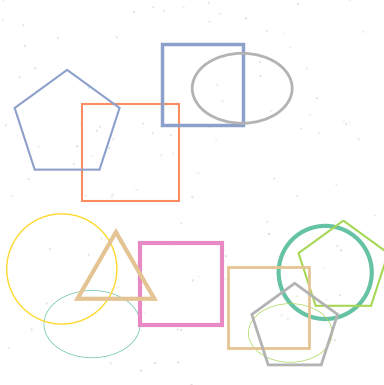[{"shape": "circle", "thickness": 3, "radius": 0.6, "center": [0.845, 0.292]}, {"shape": "oval", "thickness": 0.5, "radius": 0.62, "center": [0.239, 0.158]}, {"shape": "square", "thickness": 1.5, "radius": 0.63, "center": [0.339, 0.603]}, {"shape": "pentagon", "thickness": 1.5, "radius": 0.72, "center": [0.174, 0.675]}, {"shape": "square", "thickness": 2.5, "radius": 0.53, "center": [0.526, 0.78]}, {"shape": "square", "thickness": 3, "radius": 0.53, "center": [0.47, 0.261]}, {"shape": "pentagon", "thickness": 1.5, "radius": 0.61, "center": [0.892, 0.305]}, {"shape": "oval", "thickness": 0.5, "radius": 0.54, "center": [0.754, 0.135]}, {"shape": "circle", "thickness": 1, "radius": 0.72, "center": [0.161, 0.301]}, {"shape": "triangle", "thickness": 3, "radius": 0.58, "center": [0.301, 0.282]}, {"shape": "square", "thickness": 2, "radius": 0.53, "center": [0.696, 0.202]}, {"shape": "oval", "thickness": 2, "radius": 0.65, "center": [0.629, 0.771]}, {"shape": "pentagon", "thickness": 2, "radius": 0.59, "center": [0.765, 0.147]}]